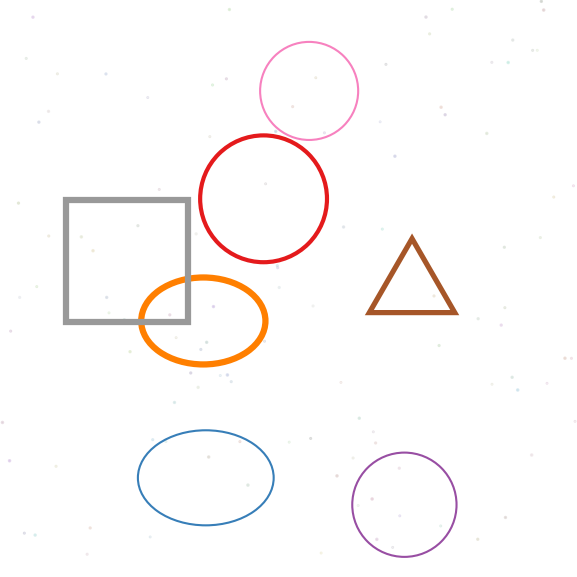[{"shape": "circle", "thickness": 2, "radius": 0.55, "center": [0.456, 0.655]}, {"shape": "oval", "thickness": 1, "radius": 0.59, "center": [0.356, 0.172]}, {"shape": "circle", "thickness": 1, "radius": 0.45, "center": [0.7, 0.125]}, {"shape": "oval", "thickness": 3, "radius": 0.54, "center": [0.352, 0.443]}, {"shape": "triangle", "thickness": 2.5, "radius": 0.43, "center": [0.713, 0.501]}, {"shape": "circle", "thickness": 1, "radius": 0.42, "center": [0.535, 0.842]}, {"shape": "square", "thickness": 3, "radius": 0.53, "center": [0.22, 0.547]}]